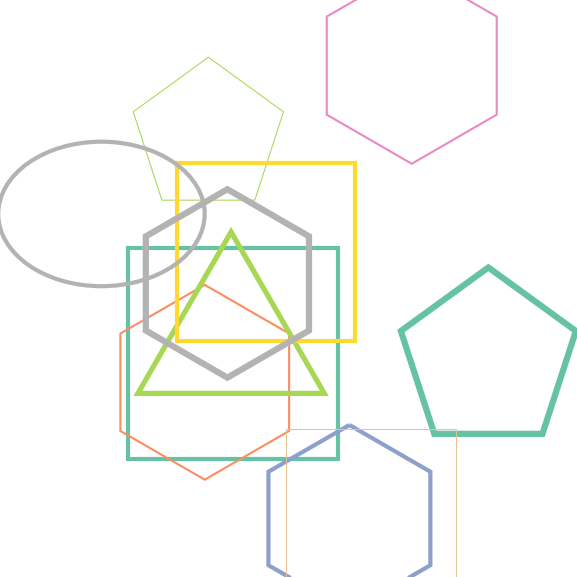[{"shape": "pentagon", "thickness": 3, "radius": 0.8, "center": [0.846, 0.377]}, {"shape": "square", "thickness": 2, "radius": 0.91, "center": [0.403, 0.387]}, {"shape": "hexagon", "thickness": 1, "radius": 0.84, "center": [0.355, 0.337]}, {"shape": "hexagon", "thickness": 2, "radius": 0.81, "center": [0.605, 0.101]}, {"shape": "hexagon", "thickness": 1, "radius": 0.85, "center": [0.713, 0.886]}, {"shape": "triangle", "thickness": 2.5, "radius": 0.93, "center": [0.4, 0.411]}, {"shape": "pentagon", "thickness": 0.5, "radius": 0.68, "center": [0.361, 0.763]}, {"shape": "square", "thickness": 2, "radius": 0.77, "center": [0.461, 0.562]}, {"shape": "square", "thickness": 0.5, "radius": 0.73, "center": [0.642, 0.109]}, {"shape": "oval", "thickness": 2, "radius": 0.89, "center": [0.176, 0.629]}, {"shape": "hexagon", "thickness": 3, "radius": 0.82, "center": [0.394, 0.508]}]